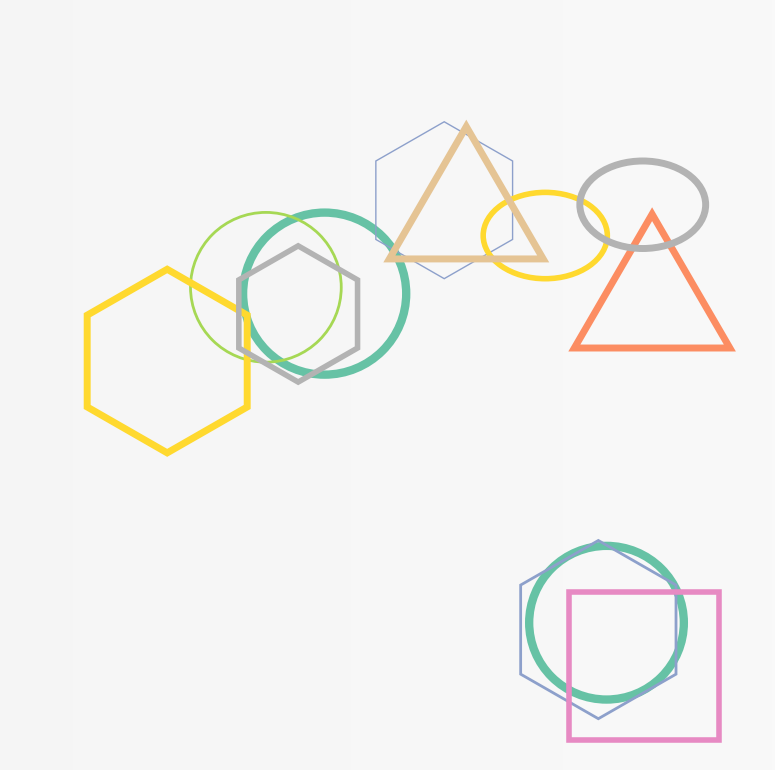[{"shape": "circle", "thickness": 3, "radius": 0.5, "center": [0.783, 0.191]}, {"shape": "circle", "thickness": 3, "radius": 0.53, "center": [0.419, 0.619]}, {"shape": "triangle", "thickness": 2.5, "radius": 0.58, "center": [0.841, 0.606]}, {"shape": "hexagon", "thickness": 0.5, "radius": 0.51, "center": [0.573, 0.74]}, {"shape": "hexagon", "thickness": 1, "radius": 0.58, "center": [0.772, 0.182]}, {"shape": "square", "thickness": 2, "radius": 0.48, "center": [0.831, 0.135]}, {"shape": "circle", "thickness": 1, "radius": 0.49, "center": [0.343, 0.627]}, {"shape": "oval", "thickness": 2, "radius": 0.4, "center": [0.704, 0.694]}, {"shape": "hexagon", "thickness": 2.5, "radius": 0.6, "center": [0.216, 0.531]}, {"shape": "triangle", "thickness": 2.5, "radius": 0.57, "center": [0.602, 0.721]}, {"shape": "oval", "thickness": 2.5, "radius": 0.41, "center": [0.829, 0.734]}, {"shape": "hexagon", "thickness": 2, "radius": 0.44, "center": [0.385, 0.592]}]